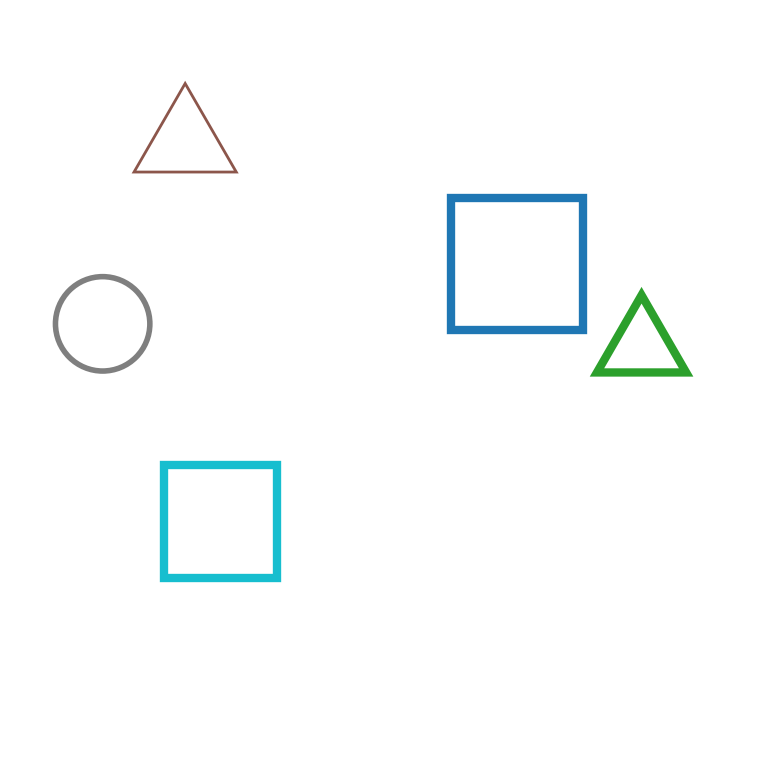[{"shape": "square", "thickness": 3, "radius": 0.43, "center": [0.672, 0.657]}, {"shape": "triangle", "thickness": 3, "radius": 0.33, "center": [0.833, 0.55]}, {"shape": "triangle", "thickness": 1, "radius": 0.38, "center": [0.24, 0.815]}, {"shape": "circle", "thickness": 2, "radius": 0.31, "center": [0.133, 0.579]}, {"shape": "square", "thickness": 3, "radius": 0.37, "center": [0.286, 0.323]}]